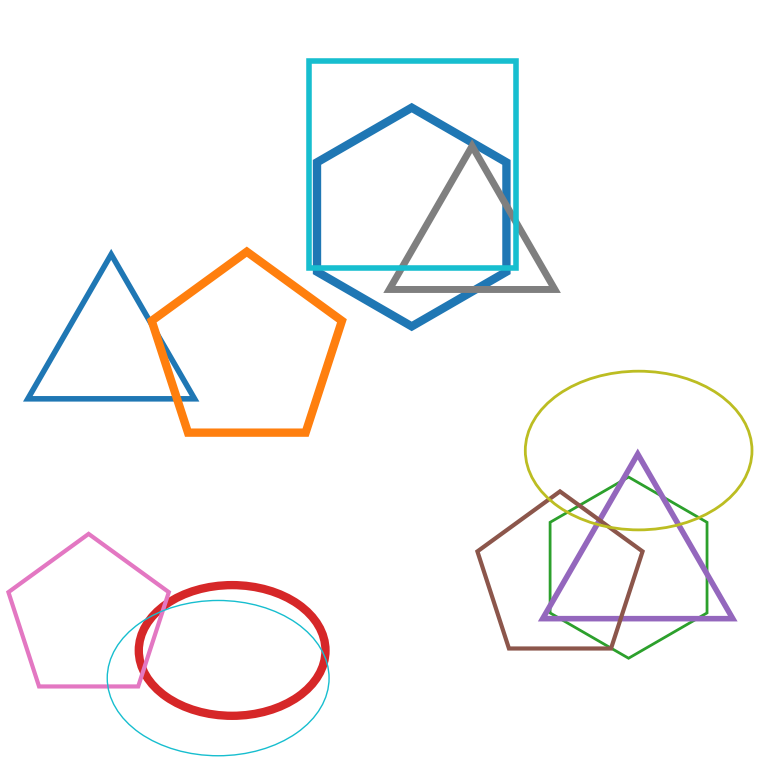[{"shape": "triangle", "thickness": 2, "radius": 0.63, "center": [0.144, 0.545]}, {"shape": "hexagon", "thickness": 3, "radius": 0.71, "center": [0.535, 0.718]}, {"shape": "pentagon", "thickness": 3, "radius": 0.65, "center": [0.321, 0.543]}, {"shape": "hexagon", "thickness": 1, "radius": 0.59, "center": [0.816, 0.263]}, {"shape": "oval", "thickness": 3, "radius": 0.61, "center": [0.301, 0.155]}, {"shape": "triangle", "thickness": 2, "radius": 0.71, "center": [0.828, 0.268]}, {"shape": "pentagon", "thickness": 1.5, "radius": 0.56, "center": [0.727, 0.249]}, {"shape": "pentagon", "thickness": 1.5, "radius": 0.55, "center": [0.115, 0.197]}, {"shape": "triangle", "thickness": 2.5, "radius": 0.62, "center": [0.613, 0.686]}, {"shape": "oval", "thickness": 1, "radius": 0.74, "center": [0.829, 0.415]}, {"shape": "oval", "thickness": 0.5, "radius": 0.72, "center": [0.283, 0.119]}, {"shape": "square", "thickness": 2, "radius": 0.67, "center": [0.536, 0.787]}]